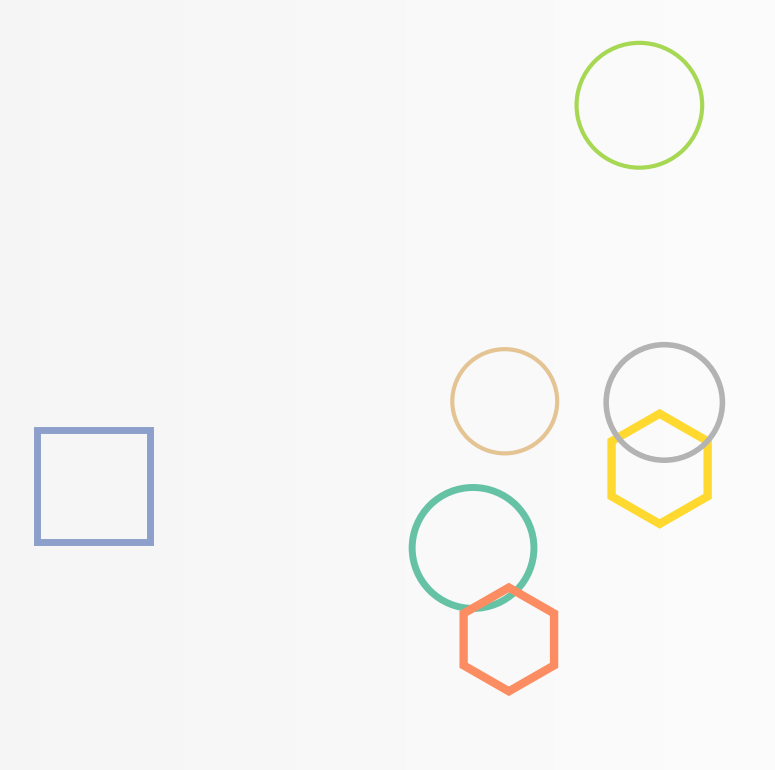[{"shape": "circle", "thickness": 2.5, "radius": 0.39, "center": [0.61, 0.288]}, {"shape": "hexagon", "thickness": 3, "radius": 0.34, "center": [0.657, 0.17]}, {"shape": "square", "thickness": 2.5, "radius": 0.36, "center": [0.121, 0.368]}, {"shape": "circle", "thickness": 1.5, "radius": 0.41, "center": [0.825, 0.863]}, {"shape": "hexagon", "thickness": 3, "radius": 0.36, "center": [0.851, 0.391]}, {"shape": "circle", "thickness": 1.5, "radius": 0.34, "center": [0.651, 0.479]}, {"shape": "circle", "thickness": 2, "radius": 0.38, "center": [0.857, 0.477]}]